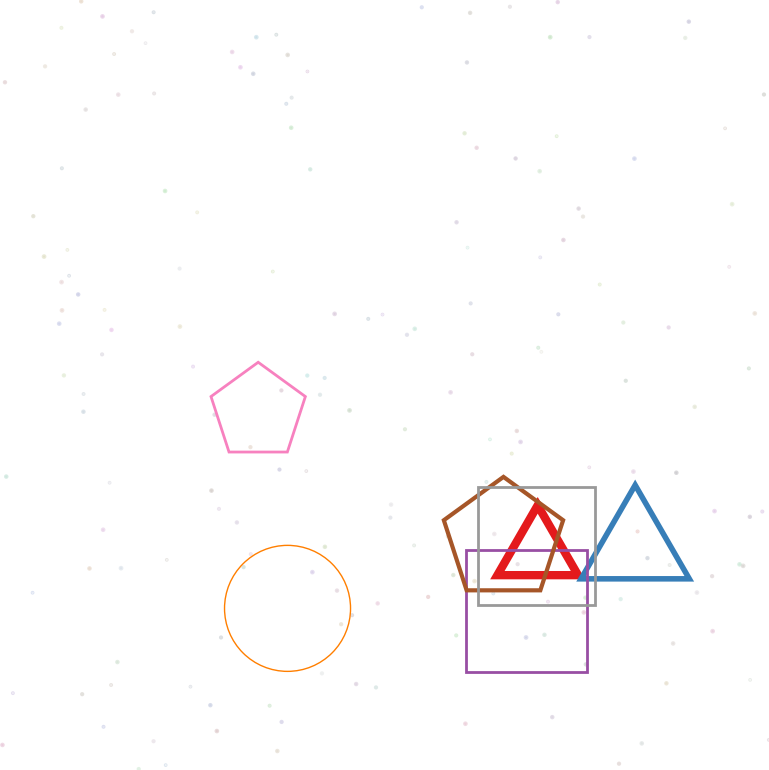[{"shape": "triangle", "thickness": 3, "radius": 0.3, "center": [0.698, 0.283]}, {"shape": "triangle", "thickness": 2, "radius": 0.41, "center": [0.825, 0.289]}, {"shape": "square", "thickness": 1, "radius": 0.4, "center": [0.684, 0.206]}, {"shape": "circle", "thickness": 0.5, "radius": 0.41, "center": [0.373, 0.21]}, {"shape": "pentagon", "thickness": 1.5, "radius": 0.41, "center": [0.654, 0.299]}, {"shape": "pentagon", "thickness": 1, "radius": 0.32, "center": [0.335, 0.465]}, {"shape": "square", "thickness": 1, "radius": 0.38, "center": [0.697, 0.291]}]